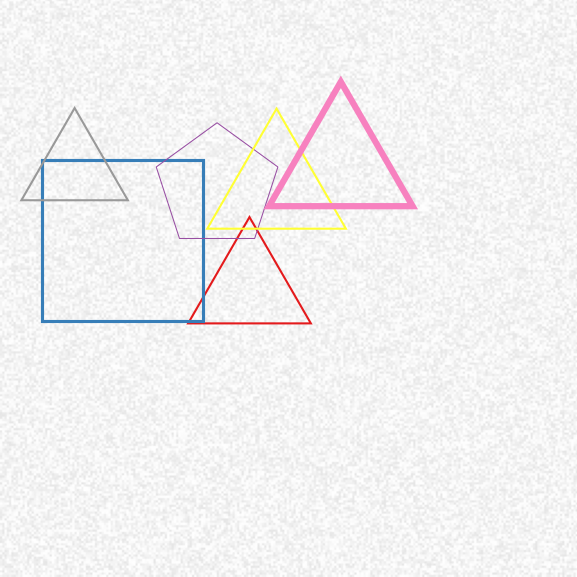[{"shape": "triangle", "thickness": 1, "radius": 0.61, "center": [0.432, 0.501]}, {"shape": "square", "thickness": 1.5, "radius": 0.7, "center": [0.212, 0.583]}, {"shape": "pentagon", "thickness": 0.5, "radius": 0.55, "center": [0.376, 0.676]}, {"shape": "triangle", "thickness": 1, "radius": 0.69, "center": [0.479, 0.672]}, {"shape": "triangle", "thickness": 3, "radius": 0.72, "center": [0.59, 0.714]}, {"shape": "triangle", "thickness": 1, "radius": 0.53, "center": [0.129, 0.706]}]